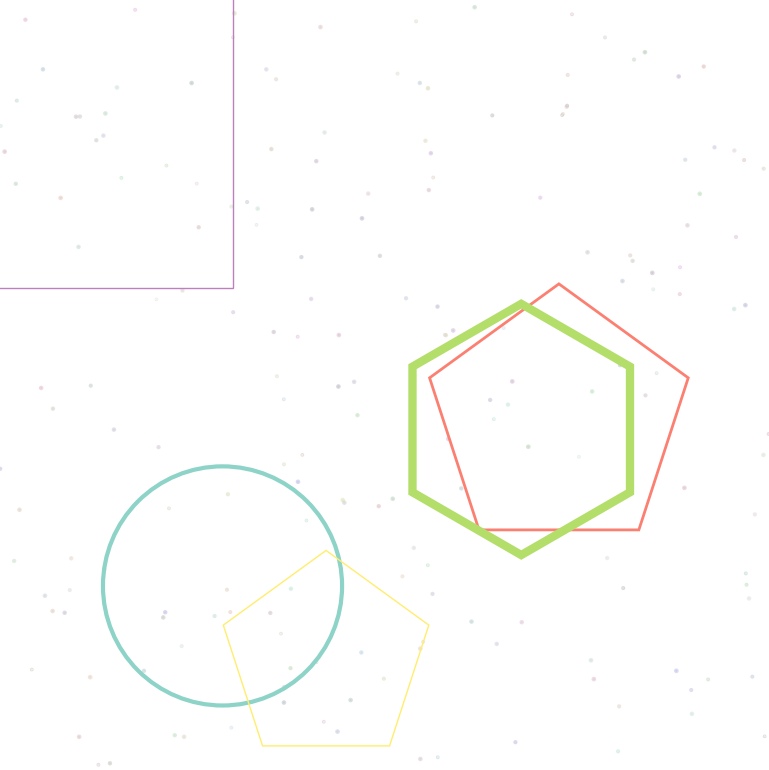[{"shape": "circle", "thickness": 1.5, "radius": 0.78, "center": [0.289, 0.239]}, {"shape": "pentagon", "thickness": 1, "radius": 0.88, "center": [0.726, 0.455]}, {"shape": "hexagon", "thickness": 3, "radius": 0.82, "center": [0.677, 0.442]}, {"shape": "square", "thickness": 0.5, "radius": 0.98, "center": [0.107, 0.821]}, {"shape": "pentagon", "thickness": 0.5, "radius": 0.7, "center": [0.423, 0.145]}]